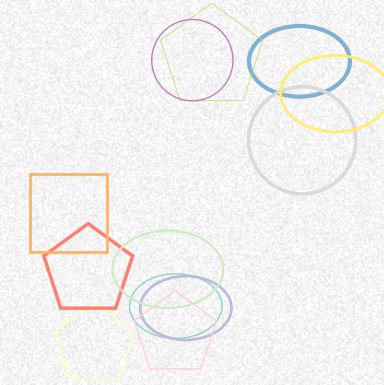[{"shape": "oval", "thickness": 1, "radius": 0.6, "center": [0.457, 0.205]}, {"shape": "pentagon", "thickness": 1, "radius": 0.54, "center": [0.245, 0.104]}, {"shape": "oval", "thickness": 2, "radius": 0.59, "center": [0.483, 0.2]}, {"shape": "pentagon", "thickness": 2.5, "radius": 0.61, "center": [0.229, 0.298]}, {"shape": "oval", "thickness": 3, "radius": 0.66, "center": [0.778, 0.841]}, {"shape": "square", "thickness": 2, "radius": 0.5, "center": [0.178, 0.447]}, {"shape": "pentagon", "thickness": 0.5, "radius": 0.7, "center": [0.55, 0.852]}, {"shape": "pentagon", "thickness": 1, "radius": 0.56, "center": [0.455, 0.132]}, {"shape": "circle", "thickness": 2.5, "radius": 0.7, "center": [0.785, 0.636]}, {"shape": "circle", "thickness": 1, "radius": 0.53, "center": [0.5, 0.844]}, {"shape": "oval", "thickness": 1.5, "radius": 0.72, "center": [0.436, 0.301]}, {"shape": "oval", "thickness": 2, "radius": 0.71, "center": [0.871, 0.757]}]